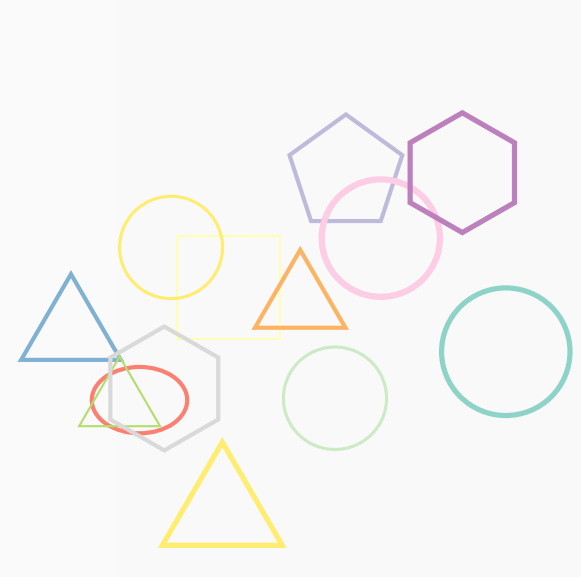[{"shape": "circle", "thickness": 2.5, "radius": 0.55, "center": [0.87, 0.39]}, {"shape": "square", "thickness": 1, "radius": 0.44, "center": [0.394, 0.501]}, {"shape": "pentagon", "thickness": 2, "radius": 0.51, "center": [0.595, 0.699]}, {"shape": "oval", "thickness": 2, "radius": 0.41, "center": [0.24, 0.306]}, {"shape": "triangle", "thickness": 2, "radius": 0.49, "center": [0.122, 0.425]}, {"shape": "triangle", "thickness": 2, "radius": 0.45, "center": [0.516, 0.477]}, {"shape": "triangle", "thickness": 1, "radius": 0.4, "center": [0.206, 0.301]}, {"shape": "circle", "thickness": 3, "radius": 0.51, "center": [0.655, 0.587]}, {"shape": "hexagon", "thickness": 2, "radius": 0.54, "center": [0.283, 0.326]}, {"shape": "hexagon", "thickness": 2.5, "radius": 0.52, "center": [0.795, 0.7]}, {"shape": "circle", "thickness": 1.5, "radius": 0.44, "center": [0.576, 0.31]}, {"shape": "triangle", "thickness": 2.5, "radius": 0.6, "center": [0.382, 0.114]}, {"shape": "circle", "thickness": 1.5, "radius": 0.44, "center": [0.294, 0.571]}]